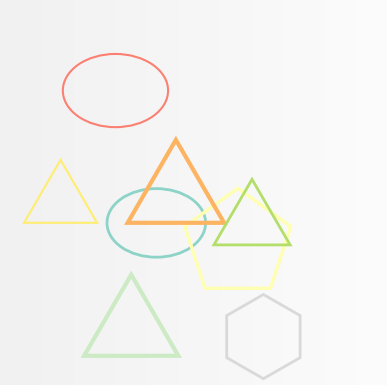[{"shape": "oval", "thickness": 2, "radius": 0.64, "center": [0.403, 0.421]}, {"shape": "pentagon", "thickness": 2.5, "radius": 0.72, "center": [0.614, 0.367]}, {"shape": "oval", "thickness": 1.5, "radius": 0.68, "center": [0.298, 0.765]}, {"shape": "triangle", "thickness": 3, "radius": 0.72, "center": [0.454, 0.493]}, {"shape": "triangle", "thickness": 2, "radius": 0.57, "center": [0.65, 0.421]}, {"shape": "hexagon", "thickness": 2, "radius": 0.55, "center": [0.68, 0.126]}, {"shape": "triangle", "thickness": 3, "radius": 0.7, "center": [0.339, 0.146]}, {"shape": "triangle", "thickness": 1.5, "radius": 0.54, "center": [0.156, 0.476]}]